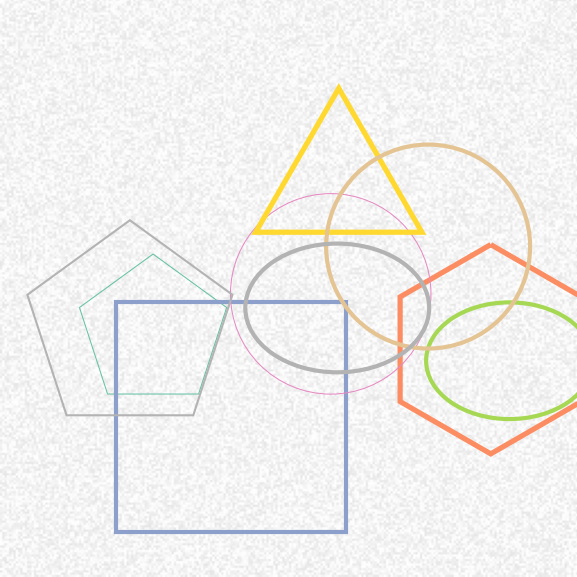[{"shape": "pentagon", "thickness": 0.5, "radius": 0.67, "center": [0.265, 0.425]}, {"shape": "hexagon", "thickness": 2.5, "radius": 0.91, "center": [0.85, 0.394]}, {"shape": "square", "thickness": 2, "radius": 1.0, "center": [0.4, 0.277]}, {"shape": "circle", "thickness": 0.5, "radius": 0.87, "center": [0.573, 0.49]}, {"shape": "oval", "thickness": 2, "radius": 0.72, "center": [0.882, 0.375]}, {"shape": "triangle", "thickness": 2.5, "radius": 0.83, "center": [0.587, 0.68]}, {"shape": "circle", "thickness": 2, "radius": 0.88, "center": [0.741, 0.572]}, {"shape": "oval", "thickness": 2, "radius": 0.8, "center": [0.584, 0.466]}, {"shape": "pentagon", "thickness": 1, "radius": 0.93, "center": [0.225, 0.431]}]